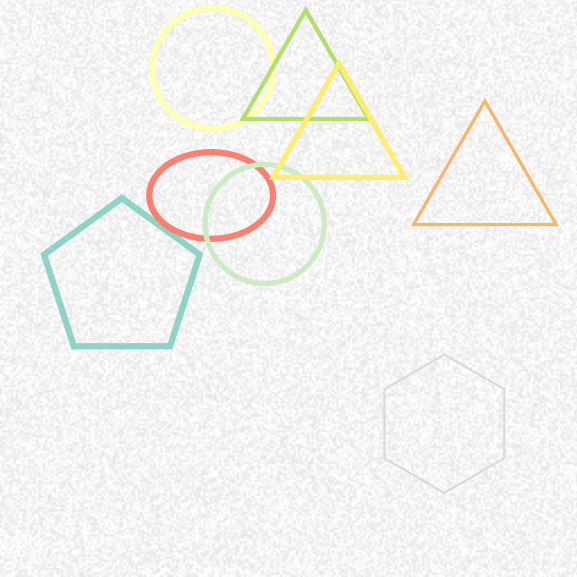[{"shape": "pentagon", "thickness": 3, "radius": 0.71, "center": [0.211, 0.514]}, {"shape": "circle", "thickness": 3, "radius": 0.52, "center": [0.369, 0.881]}, {"shape": "oval", "thickness": 3, "radius": 0.54, "center": [0.366, 0.661]}, {"shape": "triangle", "thickness": 1.5, "radius": 0.71, "center": [0.84, 0.682]}, {"shape": "triangle", "thickness": 2, "radius": 0.63, "center": [0.529, 0.856]}, {"shape": "hexagon", "thickness": 1, "radius": 0.6, "center": [0.769, 0.265]}, {"shape": "circle", "thickness": 2.5, "radius": 0.52, "center": [0.458, 0.611]}, {"shape": "triangle", "thickness": 2.5, "radius": 0.66, "center": [0.587, 0.758]}]